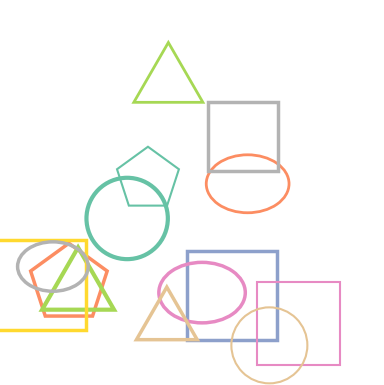[{"shape": "circle", "thickness": 3, "radius": 0.53, "center": [0.33, 0.433]}, {"shape": "pentagon", "thickness": 1.5, "radius": 0.42, "center": [0.384, 0.534]}, {"shape": "pentagon", "thickness": 2.5, "radius": 0.52, "center": [0.179, 0.264]}, {"shape": "oval", "thickness": 2, "radius": 0.54, "center": [0.643, 0.523]}, {"shape": "square", "thickness": 2.5, "radius": 0.58, "center": [0.603, 0.232]}, {"shape": "square", "thickness": 1.5, "radius": 0.54, "center": [0.774, 0.161]}, {"shape": "oval", "thickness": 2.5, "radius": 0.56, "center": [0.525, 0.24]}, {"shape": "triangle", "thickness": 3, "radius": 0.54, "center": [0.203, 0.25]}, {"shape": "triangle", "thickness": 2, "radius": 0.52, "center": [0.437, 0.786]}, {"shape": "square", "thickness": 2.5, "radius": 0.59, "center": [0.107, 0.26]}, {"shape": "triangle", "thickness": 2.5, "radius": 0.46, "center": [0.433, 0.163]}, {"shape": "circle", "thickness": 1.5, "radius": 0.49, "center": [0.7, 0.103]}, {"shape": "oval", "thickness": 2.5, "radius": 0.46, "center": [0.137, 0.308]}, {"shape": "square", "thickness": 2.5, "radius": 0.45, "center": [0.631, 0.646]}]